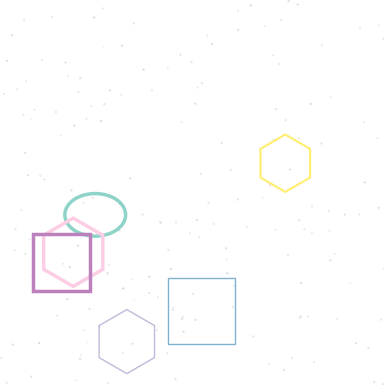[{"shape": "oval", "thickness": 2.5, "radius": 0.39, "center": [0.247, 0.442]}, {"shape": "hexagon", "thickness": 1, "radius": 0.42, "center": [0.329, 0.113]}, {"shape": "square", "thickness": 1, "radius": 0.43, "center": [0.523, 0.192]}, {"shape": "hexagon", "thickness": 2.5, "radius": 0.44, "center": [0.19, 0.345]}, {"shape": "square", "thickness": 2.5, "radius": 0.37, "center": [0.16, 0.319]}, {"shape": "hexagon", "thickness": 1.5, "radius": 0.37, "center": [0.741, 0.576]}]